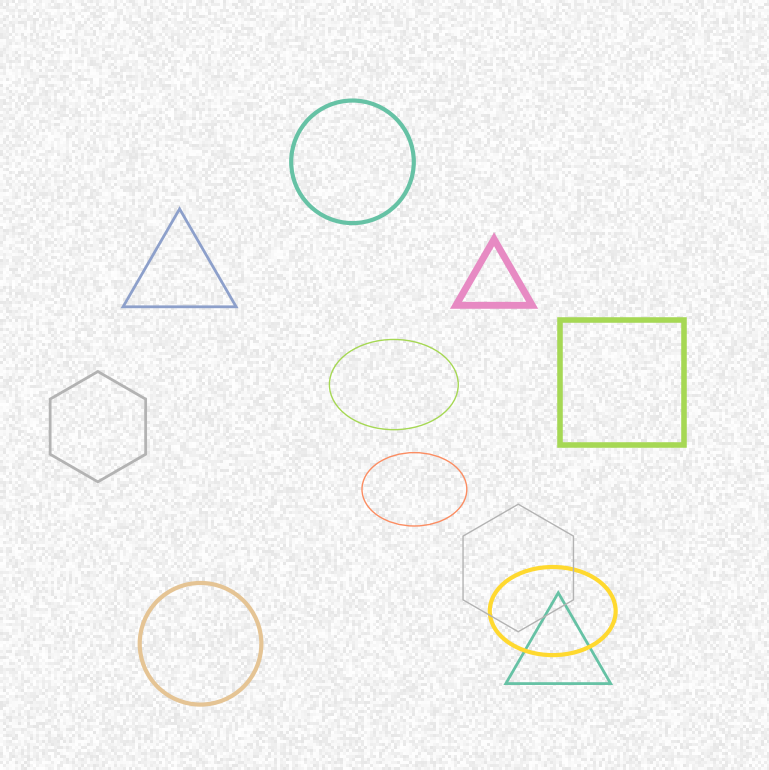[{"shape": "triangle", "thickness": 1, "radius": 0.39, "center": [0.725, 0.152]}, {"shape": "circle", "thickness": 1.5, "radius": 0.4, "center": [0.458, 0.79]}, {"shape": "oval", "thickness": 0.5, "radius": 0.34, "center": [0.538, 0.365]}, {"shape": "triangle", "thickness": 1, "radius": 0.42, "center": [0.233, 0.644]}, {"shape": "triangle", "thickness": 2.5, "radius": 0.29, "center": [0.642, 0.632]}, {"shape": "oval", "thickness": 0.5, "radius": 0.42, "center": [0.511, 0.501]}, {"shape": "square", "thickness": 2, "radius": 0.4, "center": [0.807, 0.503]}, {"shape": "oval", "thickness": 1.5, "radius": 0.41, "center": [0.718, 0.206]}, {"shape": "circle", "thickness": 1.5, "radius": 0.39, "center": [0.26, 0.164]}, {"shape": "hexagon", "thickness": 0.5, "radius": 0.41, "center": [0.673, 0.262]}, {"shape": "hexagon", "thickness": 1, "radius": 0.36, "center": [0.127, 0.446]}]